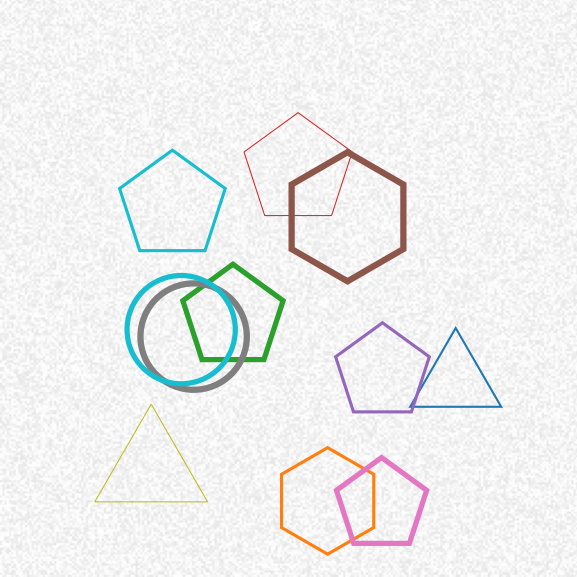[{"shape": "triangle", "thickness": 1, "radius": 0.45, "center": [0.789, 0.34]}, {"shape": "hexagon", "thickness": 1.5, "radius": 0.46, "center": [0.567, 0.132]}, {"shape": "pentagon", "thickness": 2.5, "radius": 0.46, "center": [0.403, 0.45]}, {"shape": "pentagon", "thickness": 0.5, "radius": 0.49, "center": [0.516, 0.706]}, {"shape": "pentagon", "thickness": 1.5, "radius": 0.43, "center": [0.662, 0.355]}, {"shape": "hexagon", "thickness": 3, "radius": 0.56, "center": [0.602, 0.624]}, {"shape": "pentagon", "thickness": 2.5, "radius": 0.41, "center": [0.661, 0.125]}, {"shape": "circle", "thickness": 3, "radius": 0.46, "center": [0.335, 0.416]}, {"shape": "triangle", "thickness": 0.5, "radius": 0.56, "center": [0.262, 0.187]}, {"shape": "pentagon", "thickness": 1.5, "radius": 0.48, "center": [0.299, 0.643]}, {"shape": "circle", "thickness": 2.5, "radius": 0.47, "center": [0.314, 0.428]}]